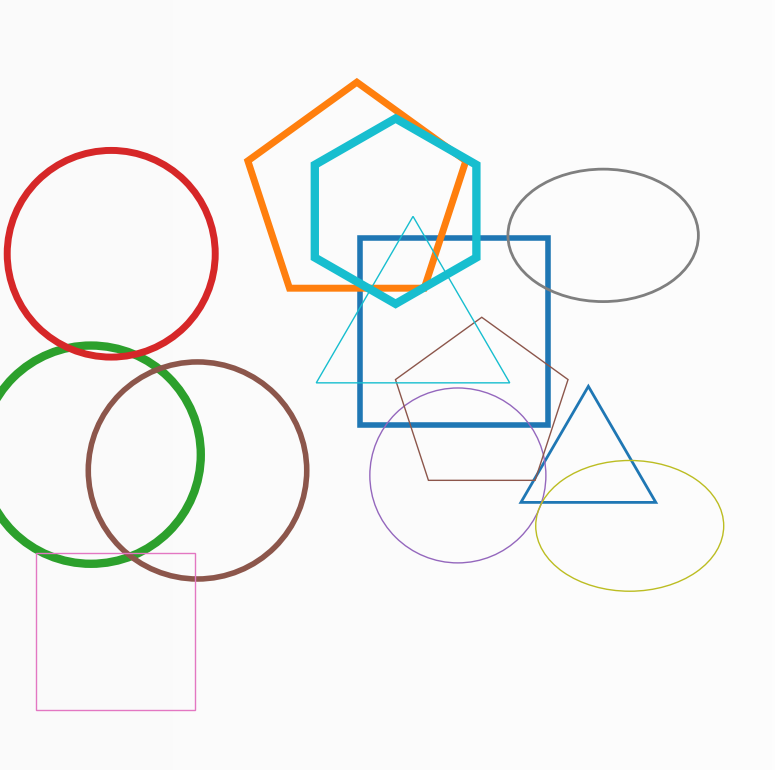[{"shape": "triangle", "thickness": 1, "radius": 0.5, "center": [0.759, 0.398]}, {"shape": "square", "thickness": 2, "radius": 0.61, "center": [0.586, 0.569]}, {"shape": "pentagon", "thickness": 2.5, "radius": 0.74, "center": [0.46, 0.745]}, {"shape": "circle", "thickness": 3, "radius": 0.71, "center": [0.117, 0.41]}, {"shape": "circle", "thickness": 2.5, "radius": 0.67, "center": [0.144, 0.67]}, {"shape": "circle", "thickness": 0.5, "radius": 0.57, "center": [0.591, 0.383]}, {"shape": "pentagon", "thickness": 0.5, "radius": 0.59, "center": [0.622, 0.471]}, {"shape": "circle", "thickness": 2, "radius": 0.7, "center": [0.255, 0.389]}, {"shape": "square", "thickness": 0.5, "radius": 0.51, "center": [0.149, 0.179]}, {"shape": "oval", "thickness": 1, "radius": 0.61, "center": [0.778, 0.694]}, {"shape": "oval", "thickness": 0.5, "radius": 0.61, "center": [0.813, 0.317]}, {"shape": "hexagon", "thickness": 3, "radius": 0.6, "center": [0.51, 0.726]}, {"shape": "triangle", "thickness": 0.5, "radius": 0.72, "center": [0.533, 0.575]}]